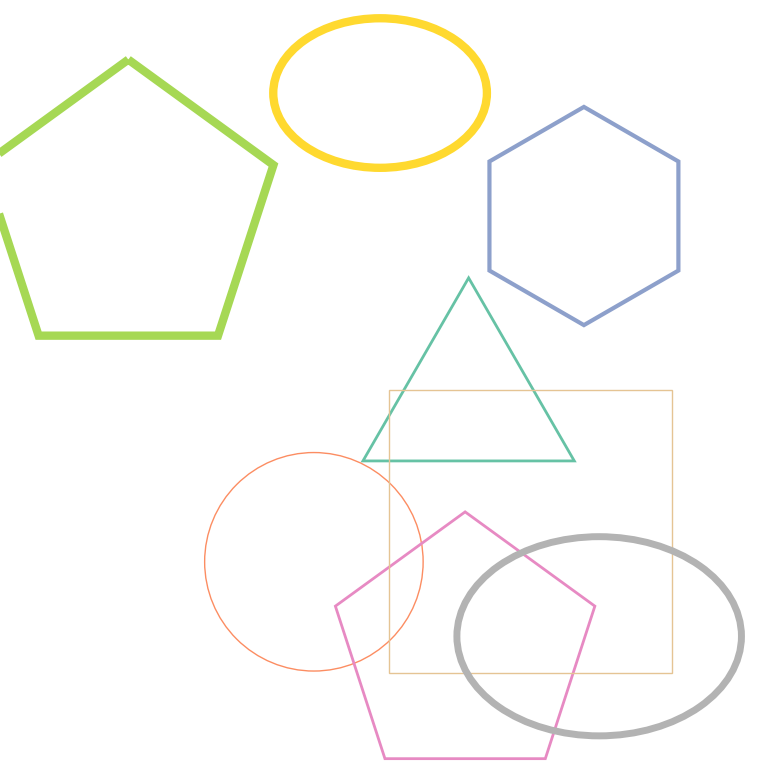[{"shape": "triangle", "thickness": 1, "radius": 0.79, "center": [0.609, 0.481]}, {"shape": "circle", "thickness": 0.5, "radius": 0.71, "center": [0.408, 0.27]}, {"shape": "hexagon", "thickness": 1.5, "radius": 0.71, "center": [0.758, 0.719]}, {"shape": "pentagon", "thickness": 1, "radius": 0.89, "center": [0.604, 0.158]}, {"shape": "pentagon", "thickness": 3, "radius": 0.99, "center": [0.167, 0.724]}, {"shape": "oval", "thickness": 3, "radius": 0.69, "center": [0.494, 0.879]}, {"shape": "square", "thickness": 0.5, "radius": 0.92, "center": [0.688, 0.31]}, {"shape": "oval", "thickness": 2.5, "radius": 0.92, "center": [0.778, 0.174]}]